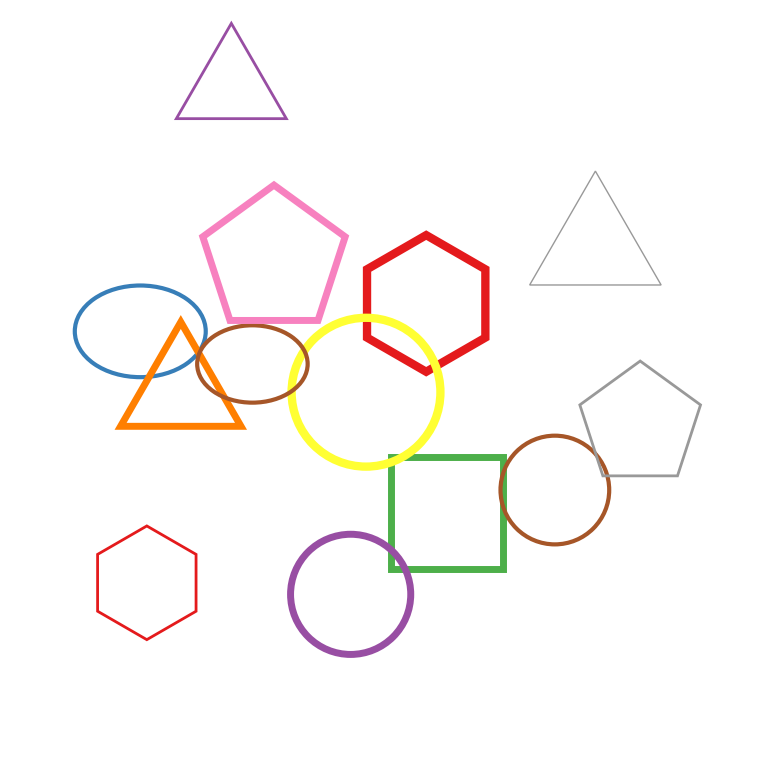[{"shape": "hexagon", "thickness": 3, "radius": 0.44, "center": [0.554, 0.606]}, {"shape": "hexagon", "thickness": 1, "radius": 0.37, "center": [0.191, 0.243]}, {"shape": "oval", "thickness": 1.5, "radius": 0.43, "center": [0.182, 0.57]}, {"shape": "square", "thickness": 2.5, "radius": 0.36, "center": [0.58, 0.333]}, {"shape": "circle", "thickness": 2.5, "radius": 0.39, "center": [0.455, 0.228]}, {"shape": "triangle", "thickness": 1, "radius": 0.41, "center": [0.3, 0.887]}, {"shape": "triangle", "thickness": 2.5, "radius": 0.45, "center": [0.235, 0.491]}, {"shape": "circle", "thickness": 3, "radius": 0.48, "center": [0.475, 0.491]}, {"shape": "circle", "thickness": 1.5, "radius": 0.35, "center": [0.721, 0.364]}, {"shape": "oval", "thickness": 1.5, "radius": 0.36, "center": [0.328, 0.527]}, {"shape": "pentagon", "thickness": 2.5, "radius": 0.49, "center": [0.356, 0.662]}, {"shape": "pentagon", "thickness": 1, "radius": 0.41, "center": [0.831, 0.449]}, {"shape": "triangle", "thickness": 0.5, "radius": 0.49, "center": [0.773, 0.679]}]